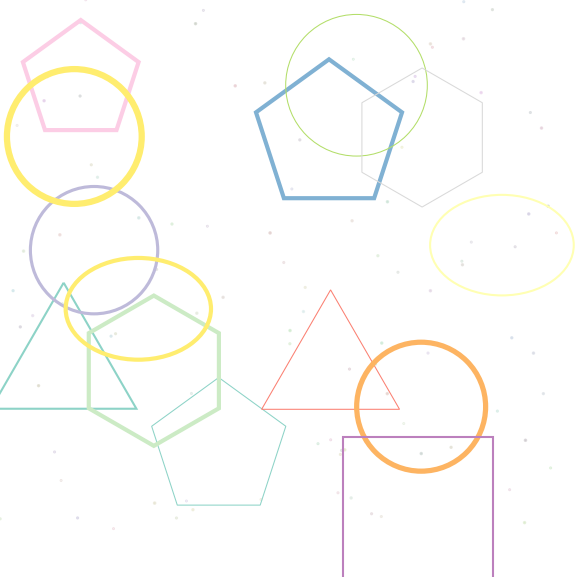[{"shape": "pentagon", "thickness": 0.5, "radius": 0.61, "center": [0.379, 0.223]}, {"shape": "triangle", "thickness": 1, "radius": 0.73, "center": [0.11, 0.364]}, {"shape": "oval", "thickness": 1, "radius": 0.62, "center": [0.869, 0.575]}, {"shape": "circle", "thickness": 1.5, "radius": 0.55, "center": [0.163, 0.566]}, {"shape": "triangle", "thickness": 0.5, "radius": 0.69, "center": [0.572, 0.359]}, {"shape": "pentagon", "thickness": 2, "radius": 0.66, "center": [0.57, 0.763]}, {"shape": "circle", "thickness": 2.5, "radius": 0.56, "center": [0.729, 0.295]}, {"shape": "circle", "thickness": 0.5, "radius": 0.61, "center": [0.617, 0.852]}, {"shape": "pentagon", "thickness": 2, "radius": 0.53, "center": [0.14, 0.859]}, {"shape": "hexagon", "thickness": 0.5, "radius": 0.6, "center": [0.731, 0.761]}, {"shape": "square", "thickness": 1, "radius": 0.65, "center": [0.723, 0.113]}, {"shape": "hexagon", "thickness": 2, "radius": 0.65, "center": [0.266, 0.357]}, {"shape": "circle", "thickness": 3, "radius": 0.58, "center": [0.129, 0.763]}, {"shape": "oval", "thickness": 2, "radius": 0.63, "center": [0.24, 0.464]}]